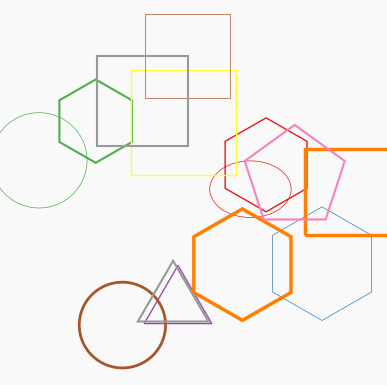[{"shape": "oval", "thickness": 0.5, "radius": 0.53, "center": [0.646, 0.509]}, {"shape": "hexagon", "thickness": 1, "radius": 0.61, "center": [0.687, 0.572]}, {"shape": "hexagon", "thickness": 0.5, "radius": 0.74, "center": [0.831, 0.315]}, {"shape": "circle", "thickness": 0.5, "radius": 0.62, "center": [0.101, 0.584]}, {"shape": "hexagon", "thickness": 1.5, "radius": 0.54, "center": [0.247, 0.685]}, {"shape": "triangle", "thickness": 1, "radius": 0.5, "center": [0.459, 0.21]}, {"shape": "hexagon", "thickness": 2.5, "radius": 0.72, "center": [0.626, 0.313]}, {"shape": "square", "thickness": 2.5, "radius": 0.56, "center": [0.899, 0.501]}, {"shape": "square", "thickness": 1, "radius": 0.68, "center": [0.473, 0.682]}, {"shape": "square", "thickness": 0.5, "radius": 0.54, "center": [0.484, 0.855]}, {"shape": "circle", "thickness": 2, "radius": 0.56, "center": [0.316, 0.156]}, {"shape": "pentagon", "thickness": 1.5, "radius": 0.68, "center": [0.761, 0.54]}, {"shape": "square", "thickness": 1.5, "radius": 0.59, "center": [0.367, 0.738]}, {"shape": "triangle", "thickness": 1.5, "radius": 0.53, "center": [0.447, 0.217]}]